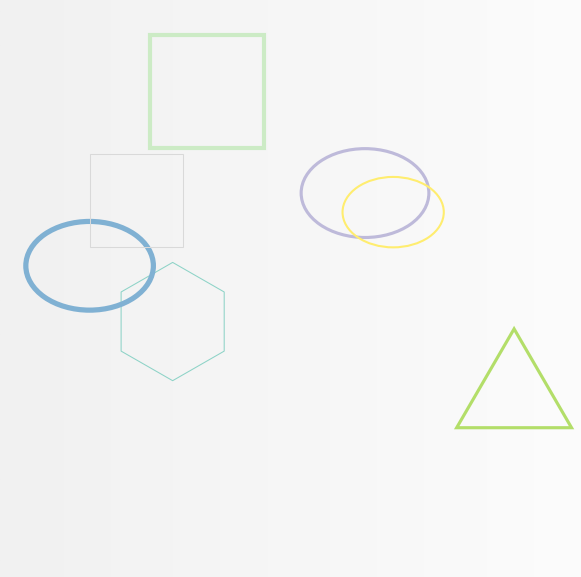[{"shape": "hexagon", "thickness": 0.5, "radius": 0.51, "center": [0.297, 0.442]}, {"shape": "oval", "thickness": 1.5, "radius": 0.55, "center": [0.628, 0.665]}, {"shape": "oval", "thickness": 2.5, "radius": 0.55, "center": [0.154, 0.539]}, {"shape": "triangle", "thickness": 1.5, "radius": 0.57, "center": [0.884, 0.316]}, {"shape": "square", "thickness": 0.5, "radius": 0.4, "center": [0.235, 0.652]}, {"shape": "square", "thickness": 2, "radius": 0.49, "center": [0.356, 0.841]}, {"shape": "oval", "thickness": 1, "radius": 0.44, "center": [0.676, 0.632]}]